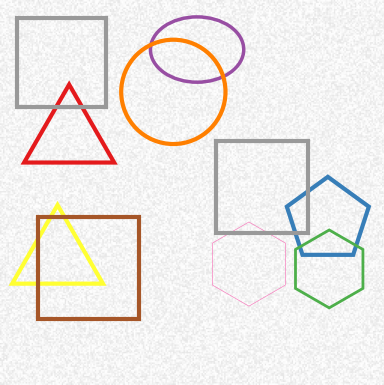[{"shape": "triangle", "thickness": 3, "radius": 0.68, "center": [0.18, 0.645]}, {"shape": "pentagon", "thickness": 3, "radius": 0.56, "center": [0.852, 0.429]}, {"shape": "hexagon", "thickness": 2, "radius": 0.51, "center": [0.855, 0.301]}, {"shape": "oval", "thickness": 2.5, "radius": 0.61, "center": [0.512, 0.871]}, {"shape": "circle", "thickness": 3, "radius": 0.68, "center": [0.45, 0.761]}, {"shape": "triangle", "thickness": 3, "radius": 0.68, "center": [0.149, 0.331]}, {"shape": "square", "thickness": 3, "radius": 0.66, "center": [0.23, 0.304]}, {"shape": "hexagon", "thickness": 0.5, "radius": 0.55, "center": [0.647, 0.314]}, {"shape": "square", "thickness": 3, "radius": 0.58, "center": [0.161, 0.836]}, {"shape": "square", "thickness": 3, "radius": 0.6, "center": [0.681, 0.513]}]